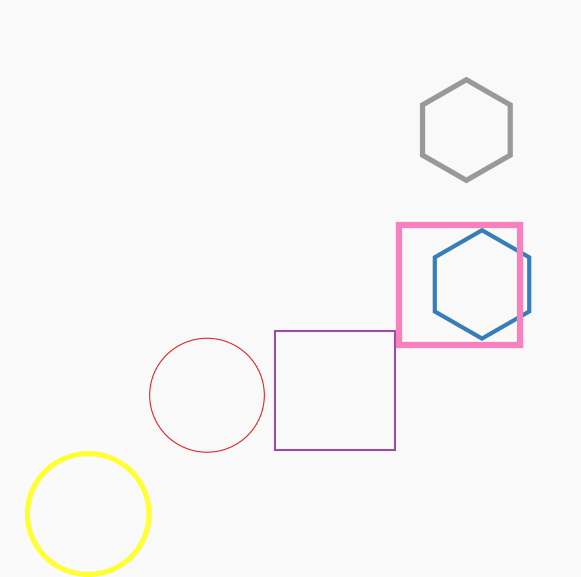[{"shape": "circle", "thickness": 0.5, "radius": 0.49, "center": [0.356, 0.315]}, {"shape": "hexagon", "thickness": 2, "radius": 0.47, "center": [0.829, 0.507]}, {"shape": "square", "thickness": 1, "radius": 0.52, "center": [0.576, 0.323]}, {"shape": "circle", "thickness": 2.5, "radius": 0.52, "center": [0.152, 0.109]}, {"shape": "square", "thickness": 3, "radius": 0.52, "center": [0.791, 0.506]}, {"shape": "hexagon", "thickness": 2.5, "radius": 0.44, "center": [0.802, 0.774]}]